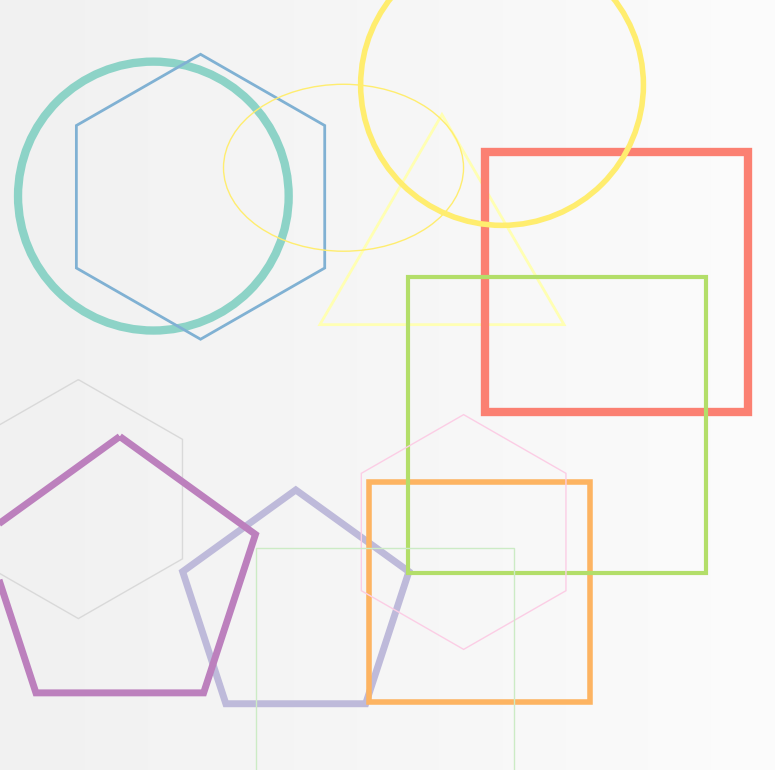[{"shape": "circle", "thickness": 3, "radius": 0.87, "center": [0.198, 0.745]}, {"shape": "triangle", "thickness": 1, "radius": 0.91, "center": [0.57, 0.669]}, {"shape": "pentagon", "thickness": 2.5, "radius": 0.77, "center": [0.382, 0.21]}, {"shape": "square", "thickness": 3, "radius": 0.85, "center": [0.796, 0.634]}, {"shape": "hexagon", "thickness": 1, "radius": 0.93, "center": [0.259, 0.744]}, {"shape": "square", "thickness": 2, "radius": 0.71, "center": [0.618, 0.231]}, {"shape": "square", "thickness": 1.5, "radius": 0.96, "center": [0.719, 0.448]}, {"shape": "hexagon", "thickness": 0.5, "radius": 0.76, "center": [0.598, 0.309]}, {"shape": "hexagon", "thickness": 0.5, "radius": 0.78, "center": [0.101, 0.352]}, {"shape": "pentagon", "thickness": 2.5, "radius": 0.92, "center": [0.155, 0.249]}, {"shape": "square", "thickness": 0.5, "radius": 0.83, "center": [0.497, 0.122]}, {"shape": "oval", "thickness": 0.5, "radius": 0.77, "center": [0.443, 0.782]}, {"shape": "circle", "thickness": 2, "radius": 0.91, "center": [0.648, 0.89]}]